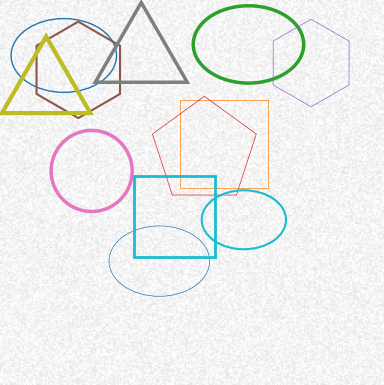[{"shape": "oval", "thickness": 0.5, "radius": 0.65, "center": [0.414, 0.322]}, {"shape": "oval", "thickness": 1, "radius": 0.68, "center": [0.166, 0.856]}, {"shape": "square", "thickness": 0.5, "radius": 0.57, "center": [0.583, 0.626]}, {"shape": "oval", "thickness": 2.5, "radius": 0.72, "center": [0.645, 0.885]}, {"shape": "pentagon", "thickness": 0.5, "radius": 0.71, "center": [0.531, 0.608]}, {"shape": "hexagon", "thickness": 0.5, "radius": 0.57, "center": [0.808, 0.836]}, {"shape": "hexagon", "thickness": 1.5, "radius": 0.63, "center": [0.203, 0.819]}, {"shape": "circle", "thickness": 2.5, "radius": 0.53, "center": [0.238, 0.556]}, {"shape": "triangle", "thickness": 2.5, "radius": 0.69, "center": [0.367, 0.855]}, {"shape": "triangle", "thickness": 3, "radius": 0.66, "center": [0.12, 0.773]}, {"shape": "oval", "thickness": 1.5, "radius": 0.55, "center": [0.633, 0.429]}, {"shape": "square", "thickness": 2, "radius": 0.53, "center": [0.453, 0.437]}]